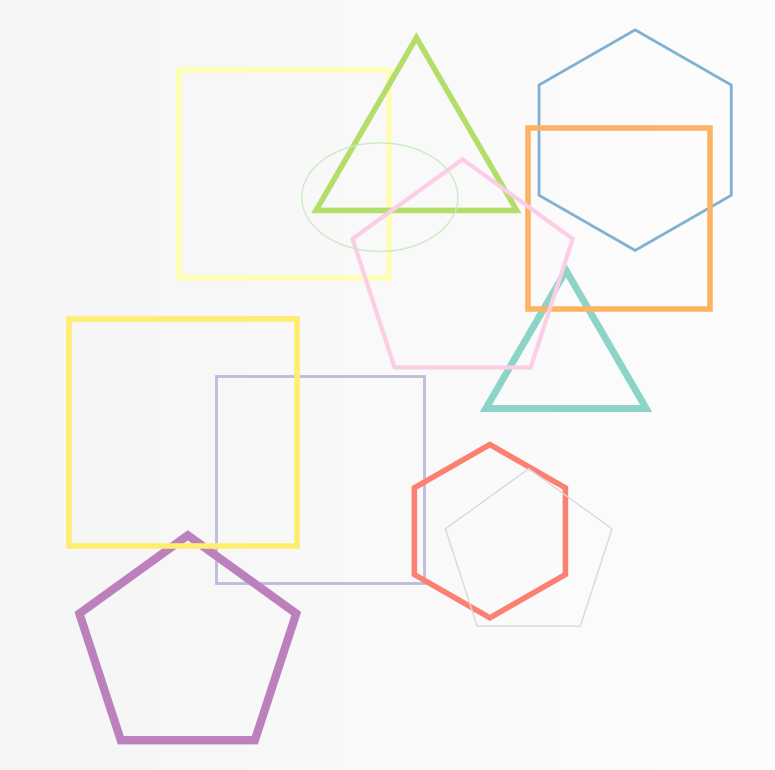[{"shape": "triangle", "thickness": 2.5, "radius": 0.6, "center": [0.73, 0.529]}, {"shape": "square", "thickness": 2, "radius": 0.67, "center": [0.366, 0.774]}, {"shape": "square", "thickness": 1, "radius": 0.67, "center": [0.412, 0.377]}, {"shape": "hexagon", "thickness": 2, "radius": 0.56, "center": [0.632, 0.31]}, {"shape": "hexagon", "thickness": 1, "radius": 0.72, "center": [0.82, 0.818]}, {"shape": "square", "thickness": 2, "radius": 0.59, "center": [0.799, 0.716]}, {"shape": "triangle", "thickness": 2, "radius": 0.75, "center": [0.537, 0.801]}, {"shape": "pentagon", "thickness": 1.5, "radius": 0.75, "center": [0.597, 0.644]}, {"shape": "pentagon", "thickness": 0.5, "radius": 0.57, "center": [0.682, 0.278]}, {"shape": "pentagon", "thickness": 3, "radius": 0.74, "center": [0.242, 0.158]}, {"shape": "oval", "thickness": 0.5, "radius": 0.5, "center": [0.49, 0.744]}, {"shape": "square", "thickness": 2, "radius": 0.74, "center": [0.236, 0.438]}]